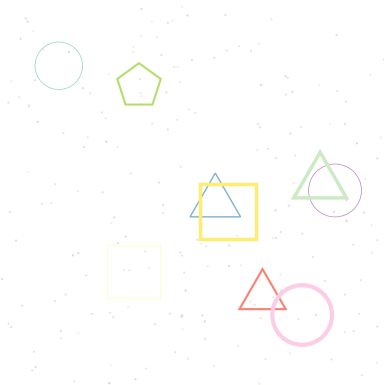[{"shape": "circle", "thickness": 0.5, "radius": 0.31, "center": [0.153, 0.829]}, {"shape": "square", "thickness": 0.5, "radius": 0.34, "center": [0.346, 0.295]}, {"shape": "triangle", "thickness": 1.5, "radius": 0.35, "center": [0.682, 0.232]}, {"shape": "triangle", "thickness": 1, "radius": 0.38, "center": [0.559, 0.475]}, {"shape": "pentagon", "thickness": 1.5, "radius": 0.3, "center": [0.361, 0.777]}, {"shape": "circle", "thickness": 3, "radius": 0.39, "center": [0.785, 0.182]}, {"shape": "circle", "thickness": 0.5, "radius": 0.34, "center": [0.87, 0.505]}, {"shape": "triangle", "thickness": 2.5, "radius": 0.39, "center": [0.832, 0.526]}, {"shape": "square", "thickness": 2.5, "radius": 0.36, "center": [0.593, 0.45]}]